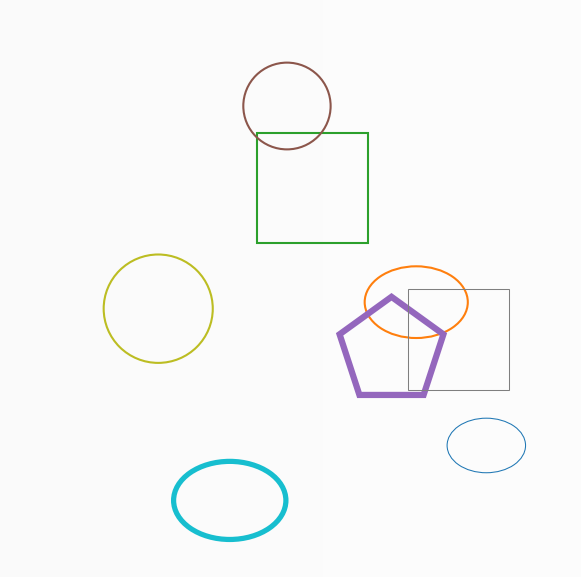[{"shape": "oval", "thickness": 0.5, "radius": 0.34, "center": [0.837, 0.228]}, {"shape": "oval", "thickness": 1, "radius": 0.44, "center": [0.716, 0.476]}, {"shape": "square", "thickness": 1, "radius": 0.47, "center": [0.538, 0.674]}, {"shape": "pentagon", "thickness": 3, "radius": 0.47, "center": [0.674, 0.391]}, {"shape": "circle", "thickness": 1, "radius": 0.38, "center": [0.494, 0.816]}, {"shape": "square", "thickness": 0.5, "radius": 0.44, "center": [0.788, 0.411]}, {"shape": "circle", "thickness": 1, "radius": 0.47, "center": [0.272, 0.465]}, {"shape": "oval", "thickness": 2.5, "radius": 0.48, "center": [0.395, 0.133]}]